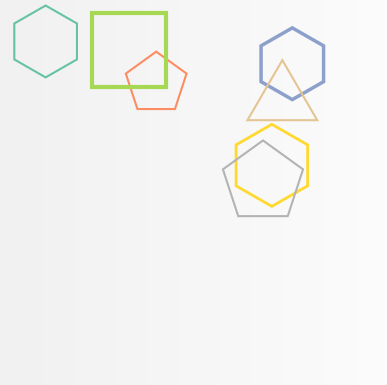[{"shape": "hexagon", "thickness": 1.5, "radius": 0.47, "center": [0.118, 0.892]}, {"shape": "pentagon", "thickness": 1.5, "radius": 0.41, "center": [0.403, 0.783]}, {"shape": "hexagon", "thickness": 2.5, "radius": 0.47, "center": [0.754, 0.834]}, {"shape": "square", "thickness": 3, "radius": 0.48, "center": [0.332, 0.87]}, {"shape": "hexagon", "thickness": 2, "radius": 0.53, "center": [0.702, 0.571]}, {"shape": "triangle", "thickness": 1.5, "radius": 0.52, "center": [0.729, 0.74]}, {"shape": "pentagon", "thickness": 1.5, "radius": 0.54, "center": [0.679, 0.527]}]